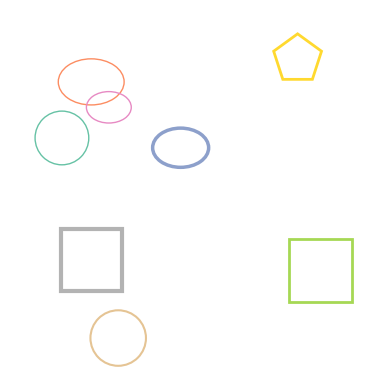[{"shape": "circle", "thickness": 1, "radius": 0.35, "center": [0.161, 0.642]}, {"shape": "oval", "thickness": 1, "radius": 0.43, "center": [0.237, 0.787]}, {"shape": "oval", "thickness": 2.5, "radius": 0.36, "center": [0.469, 0.616]}, {"shape": "oval", "thickness": 1, "radius": 0.29, "center": [0.283, 0.721]}, {"shape": "square", "thickness": 2, "radius": 0.41, "center": [0.832, 0.297]}, {"shape": "pentagon", "thickness": 2, "radius": 0.33, "center": [0.773, 0.847]}, {"shape": "circle", "thickness": 1.5, "radius": 0.36, "center": [0.307, 0.122]}, {"shape": "square", "thickness": 3, "radius": 0.4, "center": [0.237, 0.325]}]